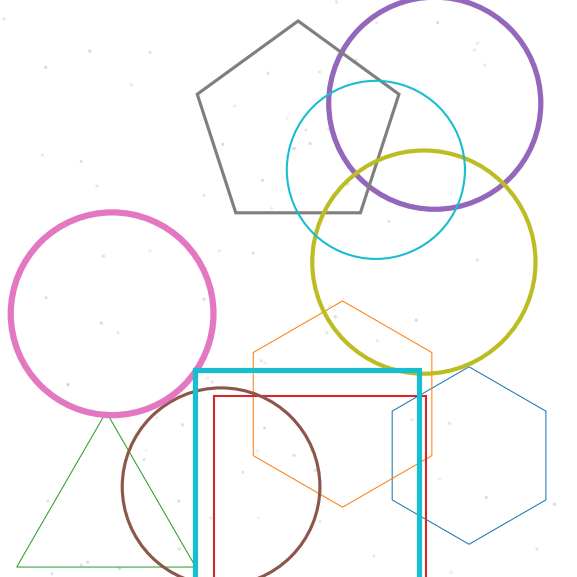[{"shape": "hexagon", "thickness": 0.5, "radius": 0.77, "center": [0.812, 0.21]}, {"shape": "hexagon", "thickness": 0.5, "radius": 0.89, "center": [0.593, 0.299]}, {"shape": "triangle", "thickness": 0.5, "radius": 0.9, "center": [0.184, 0.107]}, {"shape": "square", "thickness": 1, "radius": 0.92, "center": [0.554, 0.13]}, {"shape": "circle", "thickness": 2.5, "radius": 0.92, "center": [0.753, 0.82]}, {"shape": "circle", "thickness": 1.5, "radius": 0.86, "center": [0.383, 0.156]}, {"shape": "circle", "thickness": 3, "radius": 0.88, "center": [0.194, 0.456]}, {"shape": "pentagon", "thickness": 1.5, "radius": 0.92, "center": [0.516, 0.779]}, {"shape": "circle", "thickness": 2, "radius": 0.97, "center": [0.734, 0.545]}, {"shape": "square", "thickness": 2.5, "radius": 0.97, "center": [0.532, 0.164]}, {"shape": "circle", "thickness": 1, "radius": 0.77, "center": [0.651, 0.705]}]